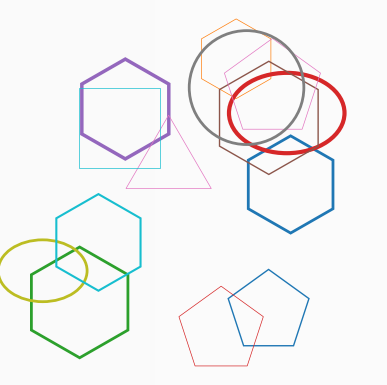[{"shape": "hexagon", "thickness": 2, "radius": 0.63, "center": [0.75, 0.521]}, {"shape": "pentagon", "thickness": 1, "radius": 0.55, "center": [0.693, 0.191]}, {"shape": "hexagon", "thickness": 0.5, "radius": 0.52, "center": [0.609, 0.847]}, {"shape": "hexagon", "thickness": 2, "radius": 0.72, "center": [0.206, 0.215]}, {"shape": "pentagon", "thickness": 0.5, "radius": 0.57, "center": [0.571, 0.142]}, {"shape": "oval", "thickness": 3, "radius": 0.75, "center": [0.74, 0.706]}, {"shape": "hexagon", "thickness": 2.5, "radius": 0.65, "center": [0.323, 0.717]}, {"shape": "hexagon", "thickness": 1, "radius": 0.73, "center": [0.694, 0.694]}, {"shape": "pentagon", "thickness": 0.5, "radius": 0.65, "center": [0.703, 0.77]}, {"shape": "triangle", "thickness": 0.5, "radius": 0.64, "center": [0.435, 0.574]}, {"shape": "circle", "thickness": 2, "radius": 0.74, "center": [0.636, 0.773]}, {"shape": "oval", "thickness": 2, "radius": 0.57, "center": [0.11, 0.297]}, {"shape": "hexagon", "thickness": 1.5, "radius": 0.63, "center": [0.254, 0.37]}, {"shape": "square", "thickness": 0.5, "radius": 0.52, "center": [0.309, 0.668]}]